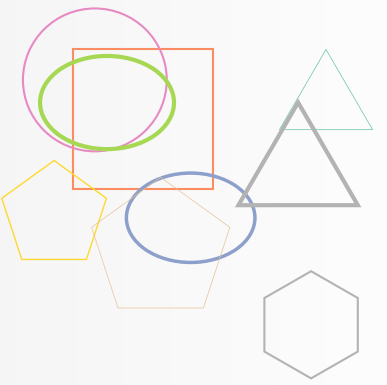[{"shape": "triangle", "thickness": 0.5, "radius": 0.69, "center": [0.841, 0.733]}, {"shape": "square", "thickness": 1.5, "radius": 0.9, "center": [0.369, 0.691]}, {"shape": "oval", "thickness": 2.5, "radius": 0.83, "center": [0.492, 0.434]}, {"shape": "circle", "thickness": 1.5, "radius": 0.93, "center": [0.245, 0.792]}, {"shape": "oval", "thickness": 3, "radius": 0.86, "center": [0.276, 0.734]}, {"shape": "pentagon", "thickness": 1, "radius": 0.71, "center": [0.14, 0.441]}, {"shape": "pentagon", "thickness": 0.5, "radius": 0.94, "center": [0.415, 0.352]}, {"shape": "triangle", "thickness": 3, "radius": 0.89, "center": [0.769, 0.556]}, {"shape": "hexagon", "thickness": 1.5, "radius": 0.7, "center": [0.803, 0.156]}]